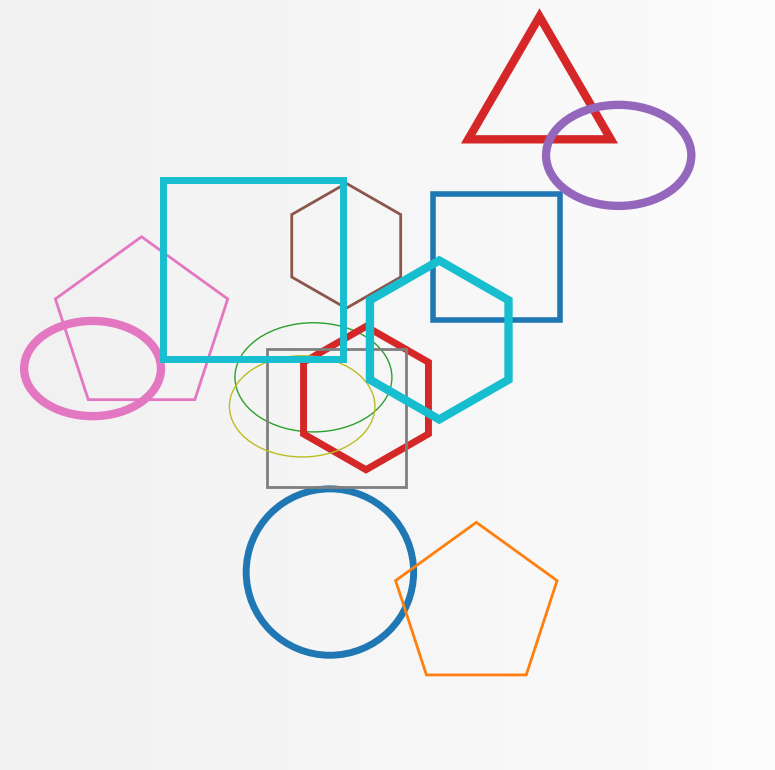[{"shape": "circle", "thickness": 2.5, "radius": 0.54, "center": [0.426, 0.257]}, {"shape": "square", "thickness": 2, "radius": 0.41, "center": [0.641, 0.666]}, {"shape": "pentagon", "thickness": 1, "radius": 0.55, "center": [0.615, 0.212]}, {"shape": "oval", "thickness": 0.5, "radius": 0.51, "center": [0.404, 0.51]}, {"shape": "hexagon", "thickness": 2.5, "radius": 0.47, "center": [0.472, 0.483]}, {"shape": "triangle", "thickness": 3, "radius": 0.53, "center": [0.696, 0.872]}, {"shape": "oval", "thickness": 3, "radius": 0.47, "center": [0.798, 0.798]}, {"shape": "hexagon", "thickness": 1, "radius": 0.41, "center": [0.447, 0.681]}, {"shape": "oval", "thickness": 3, "radius": 0.44, "center": [0.119, 0.521]}, {"shape": "pentagon", "thickness": 1, "radius": 0.58, "center": [0.183, 0.576]}, {"shape": "square", "thickness": 1, "radius": 0.45, "center": [0.434, 0.457]}, {"shape": "oval", "thickness": 0.5, "radius": 0.47, "center": [0.39, 0.472]}, {"shape": "hexagon", "thickness": 3, "radius": 0.52, "center": [0.567, 0.558]}, {"shape": "square", "thickness": 2.5, "radius": 0.58, "center": [0.326, 0.65]}]